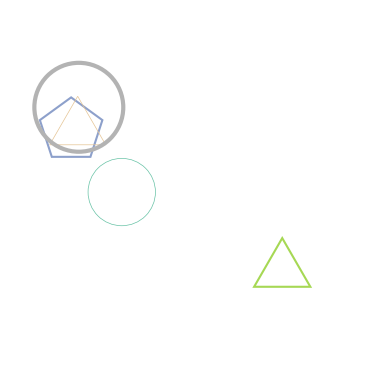[{"shape": "circle", "thickness": 0.5, "radius": 0.44, "center": [0.316, 0.501]}, {"shape": "pentagon", "thickness": 1.5, "radius": 0.43, "center": [0.185, 0.662]}, {"shape": "triangle", "thickness": 1.5, "radius": 0.42, "center": [0.733, 0.297]}, {"shape": "triangle", "thickness": 0.5, "radius": 0.42, "center": [0.202, 0.666]}, {"shape": "circle", "thickness": 3, "radius": 0.58, "center": [0.205, 0.721]}]